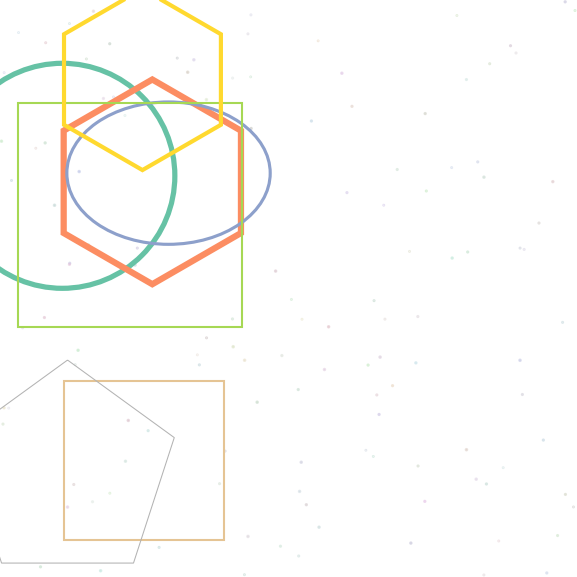[{"shape": "circle", "thickness": 2.5, "radius": 0.97, "center": [0.108, 0.695]}, {"shape": "hexagon", "thickness": 3, "radius": 0.89, "center": [0.264, 0.684]}, {"shape": "oval", "thickness": 1.5, "radius": 0.88, "center": [0.292, 0.699]}, {"shape": "square", "thickness": 1, "radius": 0.97, "center": [0.225, 0.627]}, {"shape": "hexagon", "thickness": 2, "radius": 0.78, "center": [0.247, 0.861]}, {"shape": "square", "thickness": 1, "radius": 0.69, "center": [0.25, 0.202]}, {"shape": "pentagon", "thickness": 0.5, "radius": 0.97, "center": [0.117, 0.181]}]